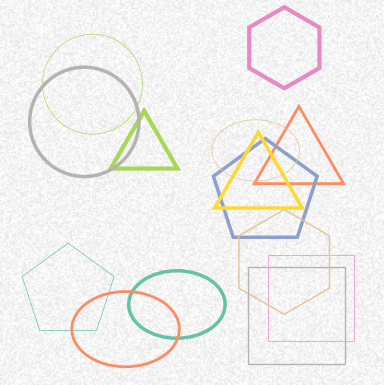[{"shape": "pentagon", "thickness": 0.5, "radius": 0.63, "center": [0.177, 0.243]}, {"shape": "oval", "thickness": 2.5, "radius": 0.63, "center": [0.46, 0.209]}, {"shape": "oval", "thickness": 2, "radius": 0.7, "center": [0.326, 0.145]}, {"shape": "triangle", "thickness": 2, "radius": 0.67, "center": [0.776, 0.59]}, {"shape": "pentagon", "thickness": 2.5, "radius": 0.71, "center": [0.689, 0.498]}, {"shape": "hexagon", "thickness": 3, "radius": 0.53, "center": [0.739, 0.876]}, {"shape": "square", "thickness": 0.5, "radius": 0.56, "center": [0.808, 0.226]}, {"shape": "circle", "thickness": 0.5, "radius": 0.65, "center": [0.24, 0.781]}, {"shape": "triangle", "thickness": 3, "radius": 0.5, "center": [0.374, 0.612]}, {"shape": "triangle", "thickness": 2.5, "radius": 0.66, "center": [0.671, 0.525]}, {"shape": "oval", "thickness": 0.5, "radius": 0.57, "center": [0.664, 0.609]}, {"shape": "hexagon", "thickness": 1, "radius": 0.68, "center": [0.738, 0.32]}, {"shape": "square", "thickness": 1, "radius": 0.63, "center": [0.769, 0.181]}, {"shape": "circle", "thickness": 2.5, "radius": 0.71, "center": [0.219, 0.683]}]